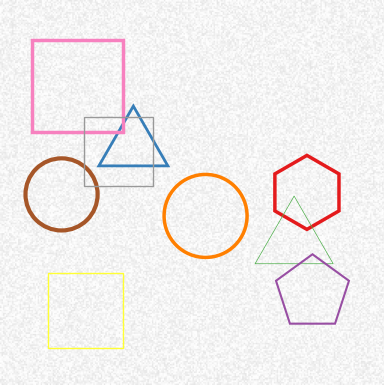[{"shape": "hexagon", "thickness": 2.5, "radius": 0.48, "center": [0.797, 0.5]}, {"shape": "triangle", "thickness": 2, "radius": 0.52, "center": [0.346, 0.621]}, {"shape": "triangle", "thickness": 0.5, "radius": 0.59, "center": [0.764, 0.374]}, {"shape": "pentagon", "thickness": 1.5, "radius": 0.5, "center": [0.812, 0.24]}, {"shape": "circle", "thickness": 2.5, "radius": 0.54, "center": [0.534, 0.439]}, {"shape": "square", "thickness": 1, "radius": 0.49, "center": [0.221, 0.194]}, {"shape": "circle", "thickness": 3, "radius": 0.47, "center": [0.16, 0.495]}, {"shape": "square", "thickness": 2.5, "radius": 0.59, "center": [0.202, 0.776]}, {"shape": "square", "thickness": 1, "radius": 0.44, "center": [0.308, 0.606]}]